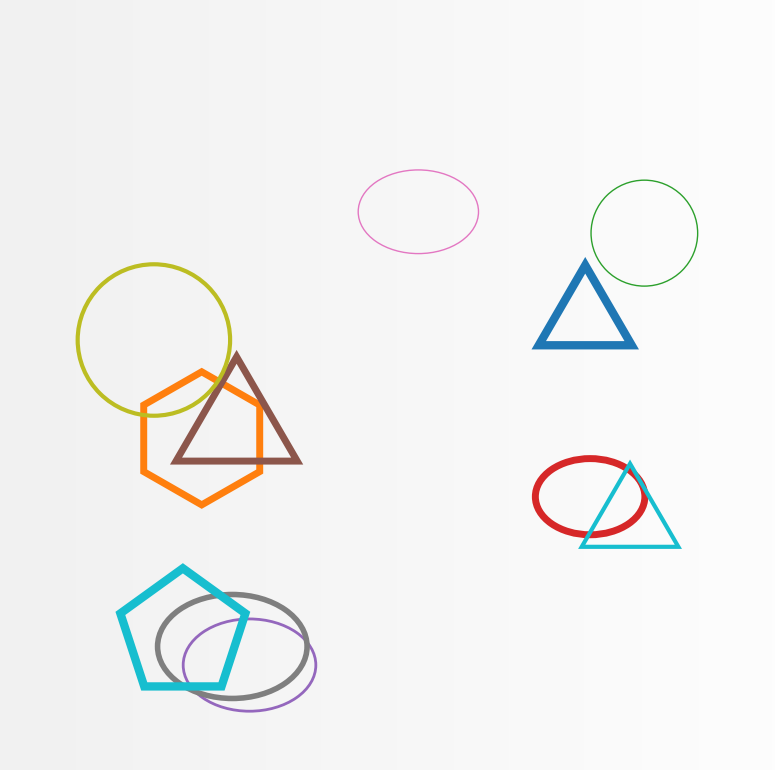[{"shape": "triangle", "thickness": 3, "radius": 0.35, "center": [0.755, 0.586]}, {"shape": "hexagon", "thickness": 2.5, "radius": 0.43, "center": [0.26, 0.431]}, {"shape": "circle", "thickness": 0.5, "radius": 0.34, "center": [0.831, 0.697]}, {"shape": "oval", "thickness": 2.5, "radius": 0.35, "center": [0.761, 0.355]}, {"shape": "oval", "thickness": 1, "radius": 0.43, "center": [0.322, 0.136]}, {"shape": "triangle", "thickness": 2.5, "radius": 0.45, "center": [0.305, 0.446]}, {"shape": "oval", "thickness": 0.5, "radius": 0.39, "center": [0.54, 0.725]}, {"shape": "oval", "thickness": 2, "radius": 0.48, "center": [0.3, 0.16]}, {"shape": "circle", "thickness": 1.5, "radius": 0.49, "center": [0.199, 0.558]}, {"shape": "triangle", "thickness": 1.5, "radius": 0.36, "center": [0.813, 0.326]}, {"shape": "pentagon", "thickness": 3, "radius": 0.42, "center": [0.236, 0.177]}]